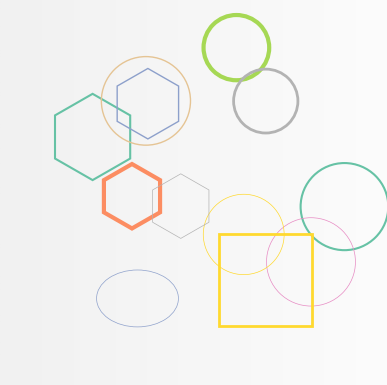[{"shape": "circle", "thickness": 1.5, "radius": 0.57, "center": [0.889, 0.463]}, {"shape": "hexagon", "thickness": 1.5, "radius": 0.56, "center": [0.239, 0.644]}, {"shape": "hexagon", "thickness": 3, "radius": 0.42, "center": [0.341, 0.49]}, {"shape": "hexagon", "thickness": 1, "radius": 0.46, "center": [0.382, 0.731]}, {"shape": "oval", "thickness": 0.5, "radius": 0.53, "center": [0.355, 0.225]}, {"shape": "circle", "thickness": 0.5, "radius": 0.57, "center": [0.803, 0.32]}, {"shape": "circle", "thickness": 3, "radius": 0.42, "center": [0.61, 0.876]}, {"shape": "circle", "thickness": 0.5, "radius": 0.52, "center": [0.629, 0.391]}, {"shape": "square", "thickness": 2, "radius": 0.6, "center": [0.685, 0.273]}, {"shape": "circle", "thickness": 1, "radius": 0.58, "center": [0.377, 0.738]}, {"shape": "hexagon", "thickness": 0.5, "radius": 0.42, "center": [0.467, 0.465]}, {"shape": "circle", "thickness": 2, "radius": 0.41, "center": [0.686, 0.737]}]